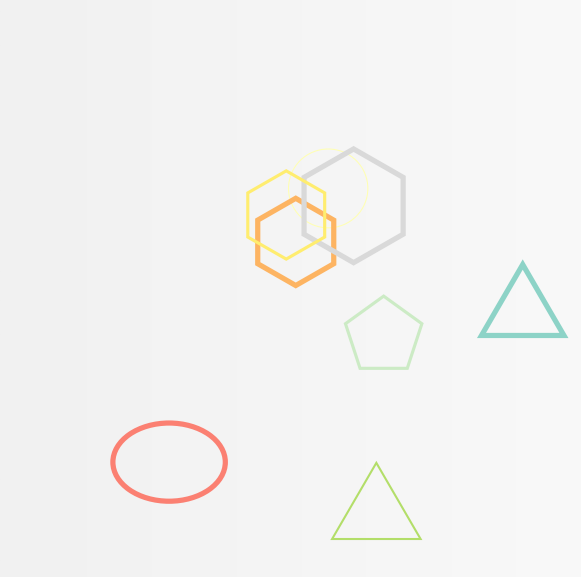[{"shape": "triangle", "thickness": 2.5, "radius": 0.41, "center": [0.899, 0.459]}, {"shape": "circle", "thickness": 0.5, "radius": 0.34, "center": [0.565, 0.673]}, {"shape": "oval", "thickness": 2.5, "radius": 0.48, "center": [0.291, 0.199]}, {"shape": "hexagon", "thickness": 2.5, "radius": 0.38, "center": [0.509, 0.58]}, {"shape": "triangle", "thickness": 1, "radius": 0.44, "center": [0.647, 0.11]}, {"shape": "hexagon", "thickness": 2.5, "radius": 0.49, "center": [0.608, 0.643]}, {"shape": "pentagon", "thickness": 1.5, "radius": 0.35, "center": [0.66, 0.417]}, {"shape": "hexagon", "thickness": 1.5, "radius": 0.38, "center": [0.492, 0.627]}]